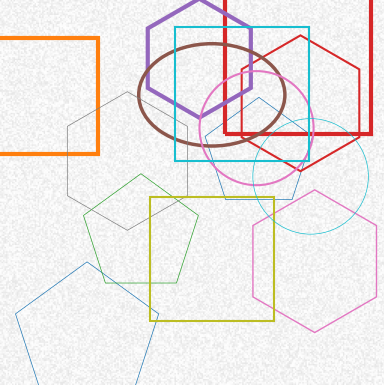[{"shape": "pentagon", "thickness": 0.5, "radius": 0.98, "center": [0.226, 0.124]}, {"shape": "pentagon", "thickness": 0.5, "radius": 0.73, "center": [0.672, 0.6]}, {"shape": "square", "thickness": 3, "radius": 0.75, "center": [0.105, 0.751]}, {"shape": "pentagon", "thickness": 0.5, "radius": 0.78, "center": [0.366, 0.392]}, {"shape": "square", "thickness": 3, "radius": 0.95, "center": [0.773, 0.842]}, {"shape": "hexagon", "thickness": 1.5, "radius": 0.88, "center": [0.78, 0.732]}, {"shape": "hexagon", "thickness": 3, "radius": 0.77, "center": [0.518, 0.849]}, {"shape": "oval", "thickness": 2.5, "radius": 0.95, "center": [0.55, 0.754]}, {"shape": "hexagon", "thickness": 1, "radius": 0.93, "center": [0.817, 0.322]}, {"shape": "circle", "thickness": 1.5, "radius": 0.74, "center": [0.666, 0.667]}, {"shape": "hexagon", "thickness": 0.5, "radius": 0.9, "center": [0.331, 0.582]}, {"shape": "square", "thickness": 1.5, "radius": 0.8, "center": [0.55, 0.326]}, {"shape": "circle", "thickness": 0.5, "radius": 0.75, "center": [0.807, 0.542]}, {"shape": "square", "thickness": 1.5, "radius": 0.87, "center": [0.629, 0.756]}]